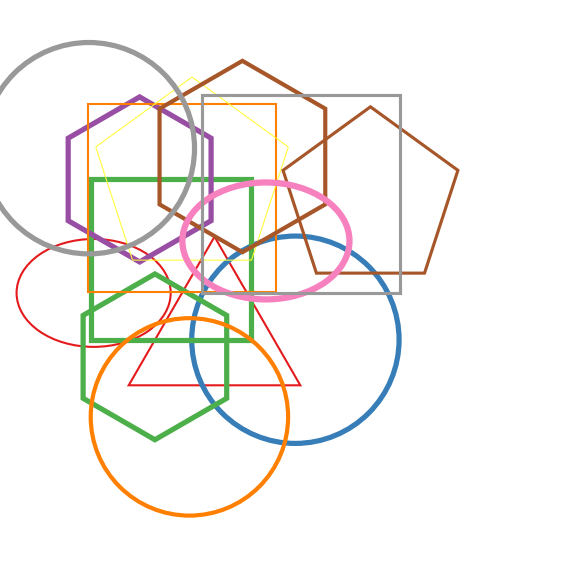[{"shape": "oval", "thickness": 1, "radius": 0.67, "center": [0.162, 0.492]}, {"shape": "triangle", "thickness": 1, "radius": 0.86, "center": [0.371, 0.418]}, {"shape": "circle", "thickness": 2.5, "radius": 0.9, "center": [0.512, 0.411]}, {"shape": "hexagon", "thickness": 2.5, "radius": 0.72, "center": [0.268, 0.381]}, {"shape": "square", "thickness": 2.5, "radius": 0.69, "center": [0.296, 0.55]}, {"shape": "hexagon", "thickness": 2.5, "radius": 0.71, "center": [0.242, 0.688]}, {"shape": "circle", "thickness": 2, "radius": 0.85, "center": [0.328, 0.277]}, {"shape": "square", "thickness": 1, "radius": 0.81, "center": [0.315, 0.656]}, {"shape": "pentagon", "thickness": 0.5, "radius": 0.88, "center": [0.333, 0.69]}, {"shape": "hexagon", "thickness": 2, "radius": 0.83, "center": [0.42, 0.728]}, {"shape": "pentagon", "thickness": 1.5, "radius": 0.8, "center": [0.642, 0.655]}, {"shape": "oval", "thickness": 3, "radius": 0.72, "center": [0.46, 0.582]}, {"shape": "square", "thickness": 1.5, "radius": 0.86, "center": [0.522, 0.663]}, {"shape": "circle", "thickness": 2.5, "radius": 0.91, "center": [0.154, 0.743]}]